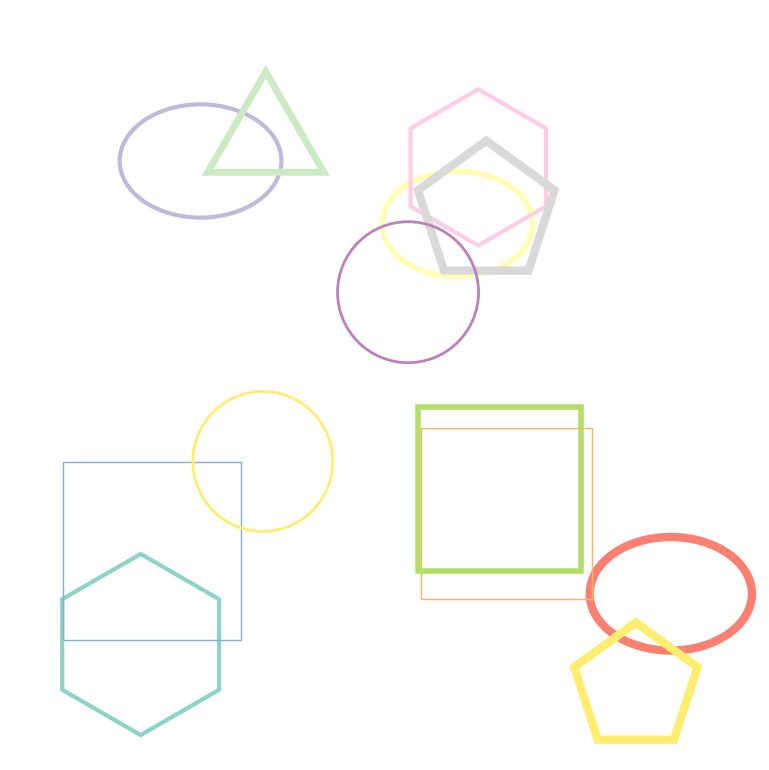[{"shape": "hexagon", "thickness": 1.5, "radius": 0.59, "center": [0.183, 0.163]}, {"shape": "oval", "thickness": 2, "radius": 0.49, "center": [0.594, 0.709]}, {"shape": "oval", "thickness": 1.5, "radius": 0.53, "center": [0.26, 0.791]}, {"shape": "oval", "thickness": 3, "radius": 0.53, "center": [0.871, 0.229]}, {"shape": "square", "thickness": 0.5, "radius": 0.58, "center": [0.197, 0.285]}, {"shape": "square", "thickness": 0.5, "radius": 0.56, "center": [0.658, 0.333]}, {"shape": "square", "thickness": 2, "radius": 0.53, "center": [0.649, 0.365]}, {"shape": "hexagon", "thickness": 1.5, "radius": 0.51, "center": [0.621, 0.783]}, {"shape": "pentagon", "thickness": 3, "radius": 0.47, "center": [0.631, 0.724]}, {"shape": "circle", "thickness": 1, "radius": 0.46, "center": [0.53, 0.621]}, {"shape": "triangle", "thickness": 2.5, "radius": 0.44, "center": [0.345, 0.82]}, {"shape": "pentagon", "thickness": 3, "radius": 0.42, "center": [0.826, 0.107]}, {"shape": "circle", "thickness": 1, "radius": 0.45, "center": [0.341, 0.401]}]